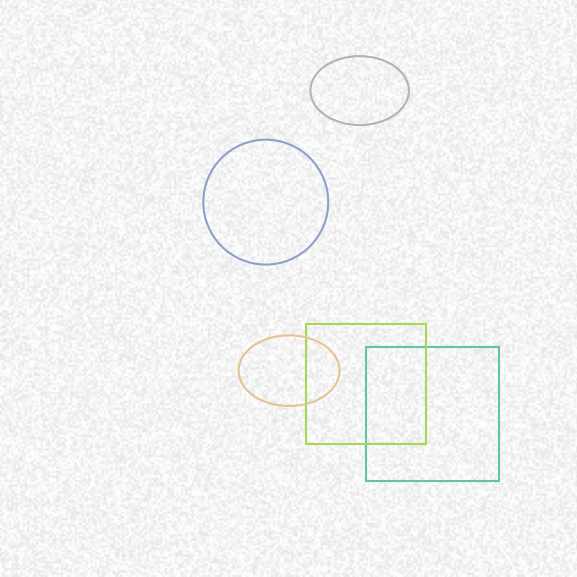[{"shape": "square", "thickness": 1, "radius": 0.58, "center": [0.749, 0.282]}, {"shape": "circle", "thickness": 1, "radius": 0.54, "center": [0.46, 0.649]}, {"shape": "square", "thickness": 1, "radius": 0.52, "center": [0.633, 0.334]}, {"shape": "oval", "thickness": 1, "radius": 0.44, "center": [0.501, 0.357]}, {"shape": "oval", "thickness": 1, "radius": 0.43, "center": [0.623, 0.842]}]